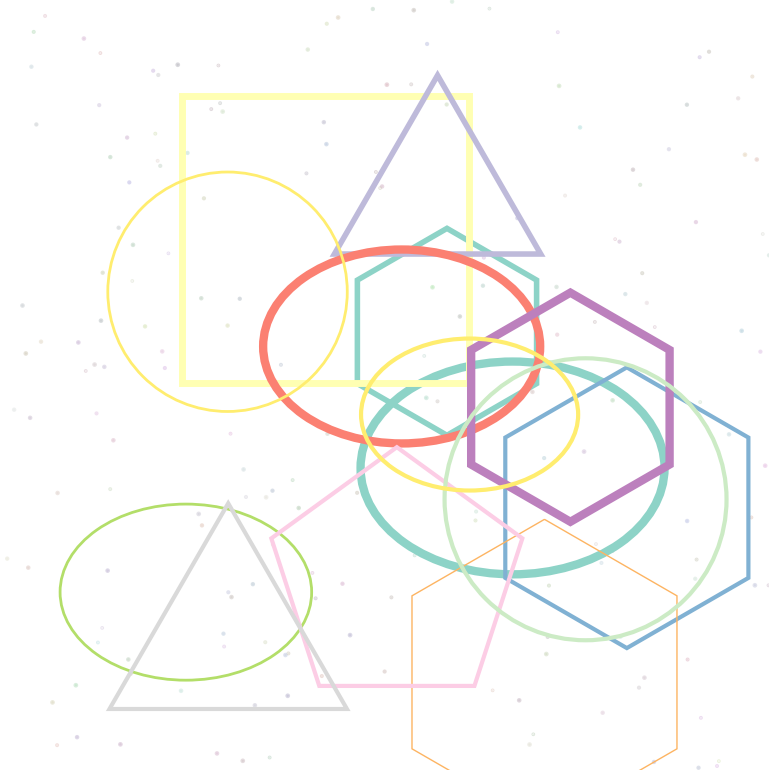[{"shape": "oval", "thickness": 3, "radius": 0.99, "center": [0.666, 0.392]}, {"shape": "hexagon", "thickness": 2, "radius": 0.67, "center": [0.58, 0.569]}, {"shape": "square", "thickness": 2.5, "radius": 0.93, "center": [0.423, 0.689]}, {"shape": "triangle", "thickness": 2, "radius": 0.77, "center": [0.568, 0.747]}, {"shape": "oval", "thickness": 3, "radius": 0.9, "center": [0.522, 0.55]}, {"shape": "hexagon", "thickness": 1.5, "radius": 0.91, "center": [0.814, 0.341]}, {"shape": "hexagon", "thickness": 0.5, "radius": 0.99, "center": [0.707, 0.127]}, {"shape": "oval", "thickness": 1, "radius": 0.82, "center": [0.241, 0.231]}, {"shape": "pentagon", "thickness": 1.5, "radius": 0.86, "center": [0.515, 0.248]}, {"shape": "triangle", "thickness": 1.5, "radius": 0.89, "center": [0.296, 0.168]}, {"shape": "hexagon", "thickness": 3, "radius": 0.74, "center": [0.741, 0.471]}, {"shape": "circle", "thickness": 1.5, "radius": 0.92, "center": [0.76, 0.352]}, {"shape": "oval", "thickness": 1.5, "radius": 0.7, "center": [0.61, 0.462]}, {"shape": "circle", "thickness": 1, "radius": 0.78, "center": [0.296, 0.621]}]